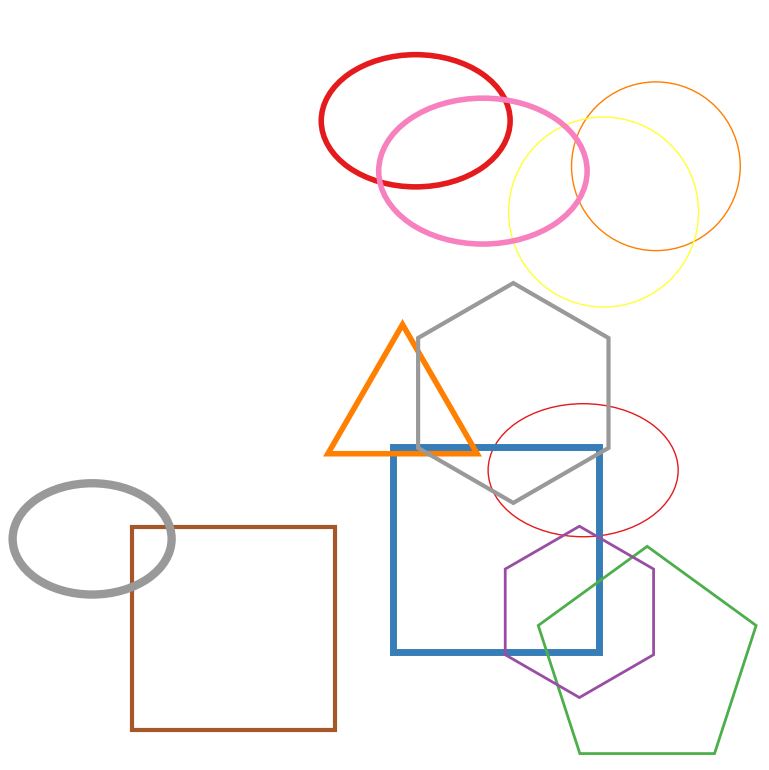[{"shape": "oval", "thickness": 2, "radius": 0.61, "center": [0.54, 0.843]}, {"shape": "oval", "thickness": 0.5, "radius": 0.62, "center": [0.757, 0.389]}, {"shape": "square", "thickness": 2.5, "radius": 0.67, "center": [0.644, 0.286]}, {"shape": "pentagon", "thickness": 1, "radius": 0.74, "center": [0.841, 0.142]}, {"shape": "hexagon", "thickness": 1, "radius": 0.56, "center": [0.752, 0.205]}, {"shape": "circle", "thickness": 0.5, "radius": 0.55, "center": [0.852, 0.784]}, {"shape": "triangle", "thickness": 2, "radius": 0.56, "center": [0.523, 0.467]}, {"shape": "circle", "thickness": 0.5, "radius": 0.62, "center": [0.784, 0.725]}, {"shape": "square", "thickness": 1.5, "radius": 0.66, "center": [0.304, 0.184]}, {"shape": "oval", "thickness": 2, "radius": 0.68, "center": [0.627, 0.778]}, {"shape": "oval", "thickness": 3, "radius": 0.52, "center": [0.12, 0.3]}, {"shape": "hexagon", "thickness": 1.5, "radius": 0.71, "center": [0.667, 0.49]}]